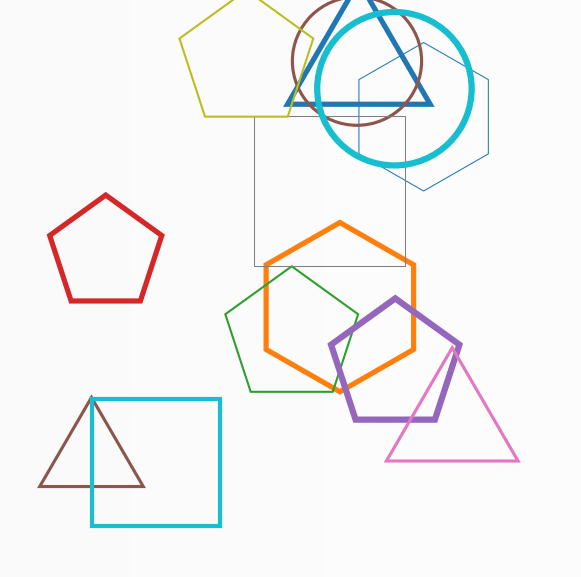[{"shape": "triangle", "thickness": 2.5, "radius": 0.71, "center": [0.617, 0.889]}, {"shape": "hexagon", "thickness": 0.5, "radius": 0.64, "center": [0.729, 0.797]}, {"shape": "hexagon", "thickness": 2.5, "radius": 0.73, "center": [0.585, 0.467]}, {"shape": "pentagon", "thickness": 1, "radius": 0.6, "center": [0.502, 0.418]}, {"shape": "pentagon", "thickness": 2.5, "radius": 0.51, "center": [0.182, 0.56]}, {"shape": "pentagon", "thickness": 3, "radius": 0.58, "center": [0.68, 0.366]}, {"shape": "circle", "thickness": 1.5, "radius": 0.56, "center": [0.614, 0.893]}, {"shape": "triangle", "thickness": 1.5, "radius": 0.51, "center": [0.157, 0.208]}, {"shape": "triangle", "thickness": 1.5, "radius": 0.65, "center": [0.778, 0.266]}, {"shape": "square", "thickness": 0.5, "radius": 0.65, "center": [0.567, 0.668]}, {"shape": "pentagon", "thickness": 1, "radius": 0.61, "center": [0.424, 0.895]}, {"shape": "circle", "thickness": 3, "radius": 0.66, "center": [0.679, 0.846]}, {"shape": "square", "thickness": 2, "radius": 0.55, "center": [0.268, 0.198]}]